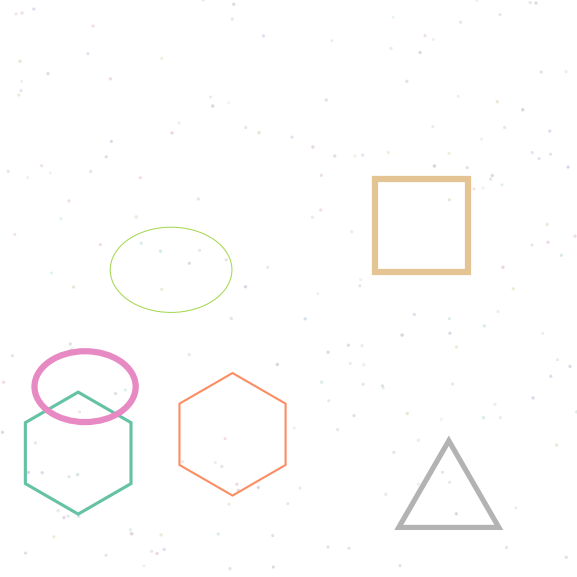[{"shape": "hexagon", "thickness": 1.5, "radius": 0.53, "center": [0.135, 0.215]}, {"shape": "hexagon", "thickness": 1, "radius": 0.53, "center": [0.403, 0.247]}, {"shape": "oval", "thickness": 3, "radius": 0.44, "center": [0.147, 0.33]}, {"shape": "oval", "thickness": 0.5, "radius": 0.53, "center": [0.296, 0.532]}, {"shape": "square", "thickness": 3, "radius": 0.4, "center": [0.729, 0.609]}, {"shape": "triangle", "thickness": 2.5, "radius": 0.5, "center": [0.777, 0.136]}]